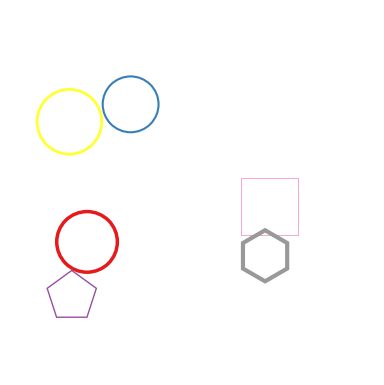[{"shape": "circle", "thickness": 2.5, "radius": 0.39, "center": [0.226, 0.372]}, {"shape": "circle", "thickness": 1.5, "radius": 0.36, "center": [0.339, 0.729]}, {"shape": "pentagon", "thickness": 1, "radius": 0.34, "center": [0.186, 0.23]}, {"shape": "circle", "thickness": 2, "radius": 0.42, "center": [0.18, 0.684]}, {"shape": "square", "thickness": 0.5, "radius": 0.37, "center": [0.7, 0.465]}, {"shape": "hexagon", "thickness": 3, "radius": 0.33, "center": [0.689, 0.336]}]